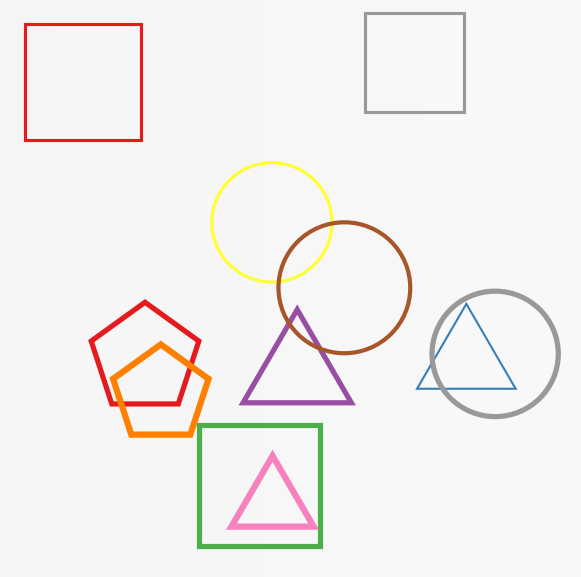[{"shape": "pentagon", "thickness": 2.5, "radius": 0.49, "center": [0.25, 0.378]}, {"shape": "square", "thickness": 1.5, "radius": 0.5, "center": [0.142, 0.857]}, {"shape": "triangle", "thickness": 1, "radius": 0.49, "center": [0.802, 0.375]}, {"shape": "square", "thickness": 2.5, "radius": 0.52, "center": [0.447, 0.158]}, {"shape": "triangle", "thickness": 2.5, "radius": 0.54, "center": [0.511, 0.355]}, {"shape": "pentagon", "thickness": 3, "radius": 0.43, "center": [0.277, 0.316]}, {"shape": "circle", "thickness": 1.5, "radius": 0.52, "center": [0.468, 0.614]}, {"shape": "circle", "thickness": 2, "radius": 0.57, "center": [0.592, 0.501]}, {"shape": "triangle", "thickness": 3, "radius": 0.41, "center": [0.469, 0.128]}, {"shape": "circle", "thickness": 2.5, "radius": 0.54, "center": [0.852, 0.386]}, {"shape": "square", "thickness": 1.5, "radius": 0.43, "center": [0.713, 0.891]}]